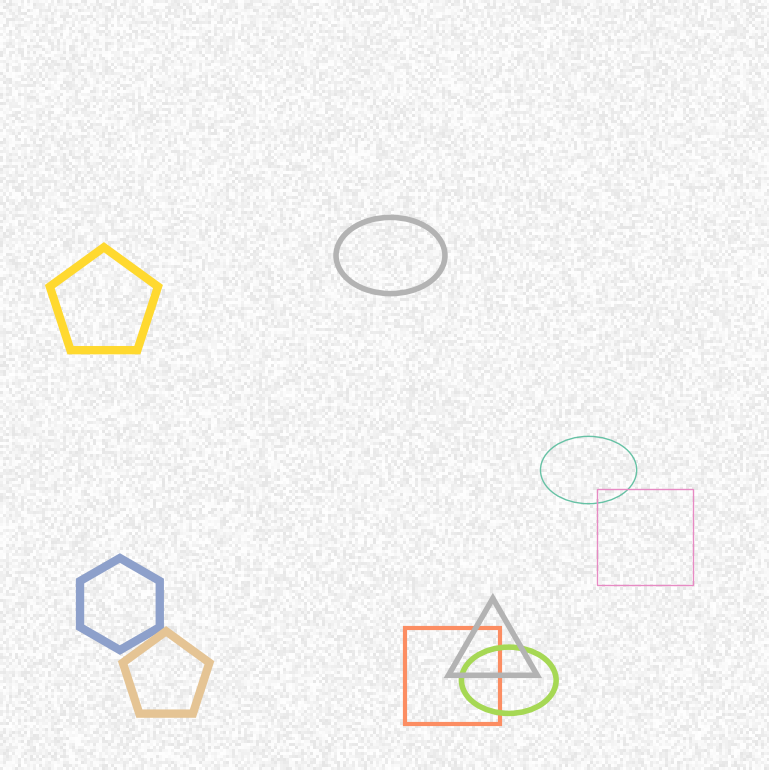[{"shape": "oval", "thickness": 0.5, "radius": 0.31, "center": [0.764, 0.39]}, {"shape": "square", "thickness": 1.5, "radius": 0.31, "center": [0.588, 0.122]}, {"shape": "hexagon", "thickness": 3, "radius": 0.3, "center": [0.156, 0.216]}, {"shape": "square", "thickness": 0.5, "radius": 0.31, "center": [0.838, 0.302]}, {"shape": "oval", "thickness": 2, "radius": 0.31, "center": [0.661, 0.117]}, {"shape": "pentagon", "thickness": 3, "radius": 0.37, "center": [0.135, 0.605]}, {"shape": "pentagon", "thickness": 3, "radius": 0.3, "center": [0.216, 0.121]}, {"shape": "oval", "thickness": 2, "radius": 0.35, "center": [0.507, 0.668]}, {"shape": "triangle", "thickness": 2, "radius": 0.33, "center": [0.64, 0.156]}]